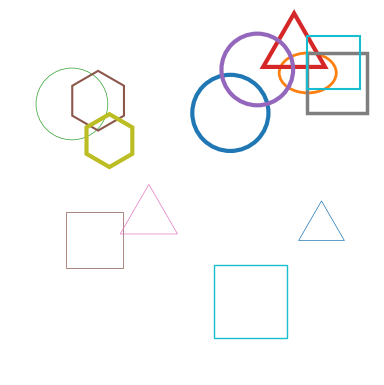[{"shape": "triangle", "thickness": 0.5, "radius": 0.34, "center": [0.835, 0.409]}, {"shape": "circle", "thickness": 3, "radius": 0.49, "center": [0.598, 0.707]}, {"shape": "oval", "thickness": 2, "radius": 0.37, "center": [0.799, 0.811]}, {"shape": "circle", "thickness": 0.5, "radius": 0.47, "center": [0.187, 0.73]}, {"shape": "triangle", "thickness": 3, "radius": 0.46, "center": [0.764, 0.873]}, {"shape": "circle", "thickness": 3, "radius": 0.47, "center": [0.668, 0.82]}, {"shape": "square", "thickness": 0.5, "radius": 0.37, "center": [0.245, 0.377]}, {"shape": "hexagon", "thickness": 1.5, "radius": 0.39, "center": [0.255, 0.738]}, {"shape": "triangle", "thickness": 0.5, "radius": 0.43, "center": [0.387, 0.435]}, {"shape": "square", "thickness": 2.5, "radius": 0.39, "center": [0.876, 0.785]}, {"shape": "hexagon", "thickness": 3, "radius": 0.34, "center": [0.284, 0.635]}, {"shape": "square", "thickness": 1, "radius": 0.47, "center": [0.65, 0.217]}, {"shape": "square", "thickness": 1.5, "radius": 0.34, "center": [0.866, 0.838]}]